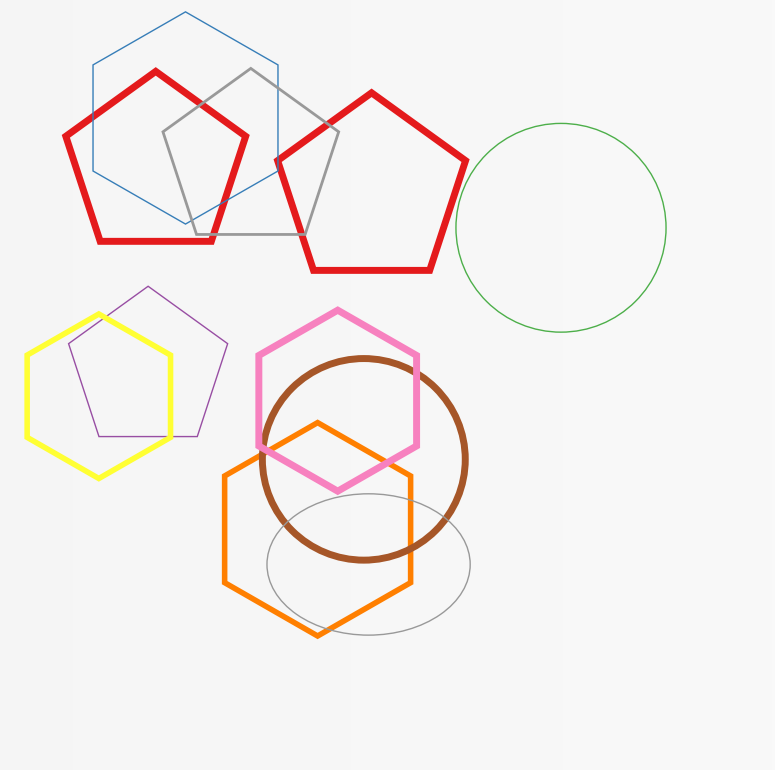[{"shape": "pentagon", "thickness": 2.5, "radius": 0.61, "center": [0.201, 0.785]}, {"shape": "pentagon", "thickness": 2.5, "radius": 0.64, "center": [0.479, 0.752]}, {"shape": "hexagon", "thickness": 0.5, "radius": 0.69, "center": [0.239, 0.847]}, {"shape": "circle", "thickness": 0.5, "radius": 0.68, "center": [0.724, 0.704]}, {"shape": "pentagon", "thickness": 0.5, "radius": 0.54, "center": [0.191, 0.52]}, {"shape": "hexagon", "thickness": 2, "radius": 0.69, "center": [0.41, 0.313]}, {"shape": "hexagon", "thickness": 2, "radius": 0.53, "center": [0.128, 0.485]}, {"shape": "circle", "thickness": 2.5, "radius": 0.65, "center": [0.469, 0.403]}, {"shape": "hexagon", "thickness": 2.5, "radius": 0.59, "center": [0.436, 0.48]}, {"shape": "oval", "thickness": 0.5, "radius": 0.66, "center": [0.476, 0.267]}, {"shape": "pentagon", "thickness": 1, "radius": 0.6, "center": [0.324, 0.792]}]